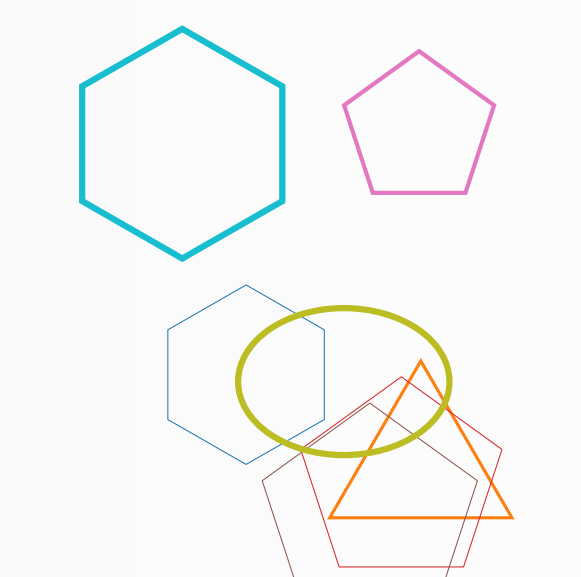[{"shape": "hexagon", "thickness": 0.5, "radius": 0.78, "center": [0.423, 0.35]}, {"shape": "triangle", "thickness": 1.5, "radius": 0.91, "center": [0.724, 0.193]}, {"shape": "pentagon", "thickness": 0.5, "radius": 0.91, "center": [0.69, 0.165]}, {"shape": "pentagon", "thickness": 0.5, "radius": 0.97, "center": [0.636, 0.107]}, {"shape": "pentagon", "thickness": 2, "radius": 0.68, "center": [0.721, 0.775]}, {"shape": "oval", "thickness": 3, "radius": 0.91, "center": [0.591, 0.338]}, {"shape": "hexagon", "thickness": 3, "radius": 0.99, "center": [0.314, 0.75]}]